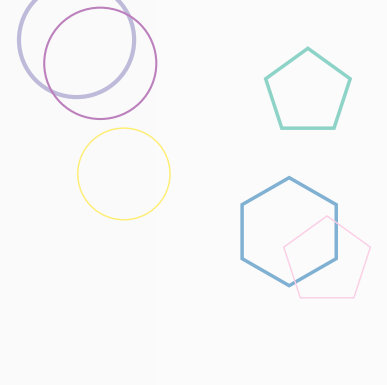[{"shape": "pentagon", "thickness": 2.5, "radius": 0.57, "center": [0.795, 0.76]}, {"shape": "circle", "thickness": 3, "radius": 0.74, "center": [0.198, 0.896]}, {"shape": "hexagon", "thickness": 2.5, "radius": 0.7, "center": [0.746, 0.398]}, {"shape": "pentagon", "thickness": 1, "radius": 0.59, "center": [0.844, 0.322]}, {"shape": "circle", "thickness": 1.5, "radius": 0.72, "center": [0.259, 0.835]}, {"shape": "circle", "thickness": 1, "radius": 0.6, "center": [0.32, 0.548]}]